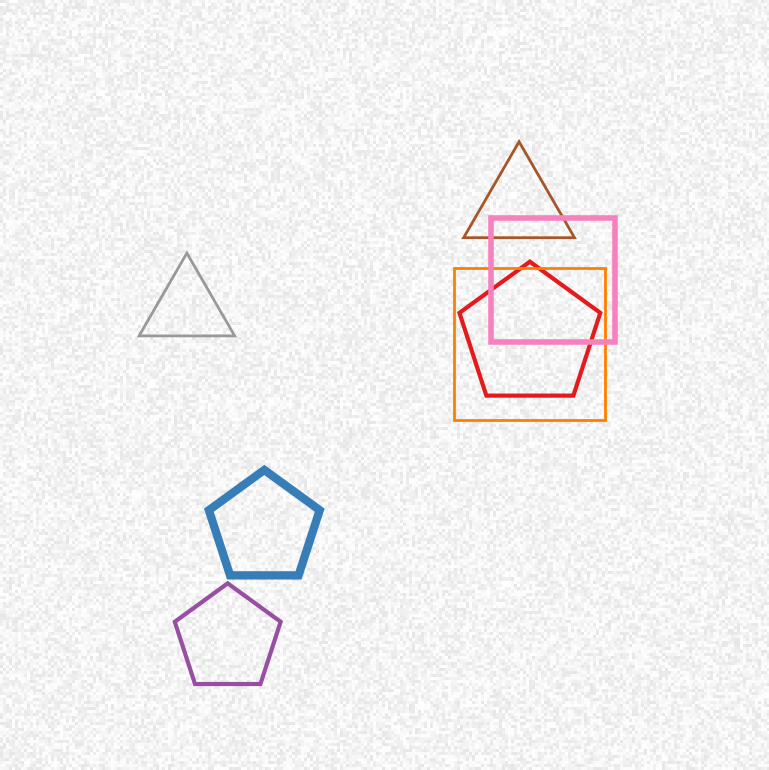[{"shape": "pentagon", "thickness": 1.5, "radius": 0.48, "center": [0.688, 0.564]}, {"shape": "pentagon", "thickness": 3, "radius": 0.38, "center": [0.343, 0.314]}, {"shape": "pentagon", "thickness": 1.5, "radius": 0.36, "center": [0.296, 0.17]}, {"shape": "square", "thickness": 1, "radius": 0.49, "center": [0.687, 0.553]}, {"shape": "triangle", "thickness": 1, "radius": 0.42, "center": [0.674, 0.733]}, {"shape": "square", "thickness": 2, "radius": 0.4, "center": [0.718, 0.637]}, {"shape": "triangle", "thickness": 1, "radius": 0.36, "center": [0.243, 0.6]}]